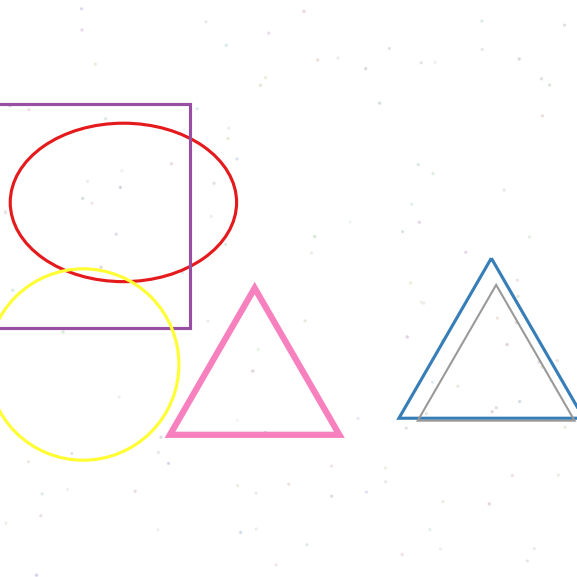[{"shape": "oval", "thickness": 1.5, "radius": 0.98, "center": [0.214, 0.649]}, {"shape": "triangle", "thickness": 1.5, "radius": 0.92, "center": [0.851, 0.367]}, {"shape": "square", "thickness": 1.5, "radius": 0.97, "center": [0.135, 0.625]}, {"shape": "circle", "thickness": 1.5, "radius": 0.83, "center": [0.144, 0.368]}, {"shape": "triangle", "thickness": 3, "radius": 0.85, "center": [0.441, 0.331]}, {"shape": "triangle", "thickness": 1, "radius": 0.78, "center": [0.859, 0.349]}]